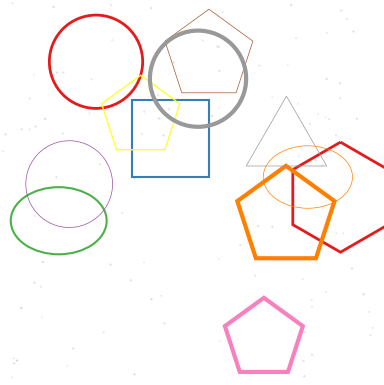[{"shape": "hexagon", "thickness": 2, "radius": 0.71, "center": [0.884, 0.488]}, {"shape": "circle", "thickness": 2, "radius": 0.61, "center": [0.249, 0.84]}, {"shape": "square", "thickness": 1.5, "radius": 0.5, "center": [0.443, 0.641]}, {"shape": "oval", "thickness": 1.5, "radius": 0.62, "center": [0.152, 0.427]}, {"shape": "circle", "thickness": 0.5, "radius": 0.56, "center": [0.18, 0.522]}, {"shape": "oval", "thickness": 0.5, "radius": 0.58, "center": [0.8, 0.54]}, {"shape": "pentagon", "thickness": 3, "radius": 0.66, "center": [0.743, 0.437]}, {"shape": "pentagon", "thickness": 1, "radius": 0.53, "center": [0.365, 0.698]}, {"shape": "pentagon", "thickness": 0.5, "radius": 0.6, "center": [0.543, 0.856]}, {"shape": "pentagon", "thickness": 3, "radius": 0.53, "center": [0.685, 0.12]}, {"shape": "triangle", "thickness": 0.5, "radius": 0.6, "center": [0.744, 0.629]}, {"shape": "circle", "thickness": 3, "radius": 0.62, "center": [0.514, 0.796]}]